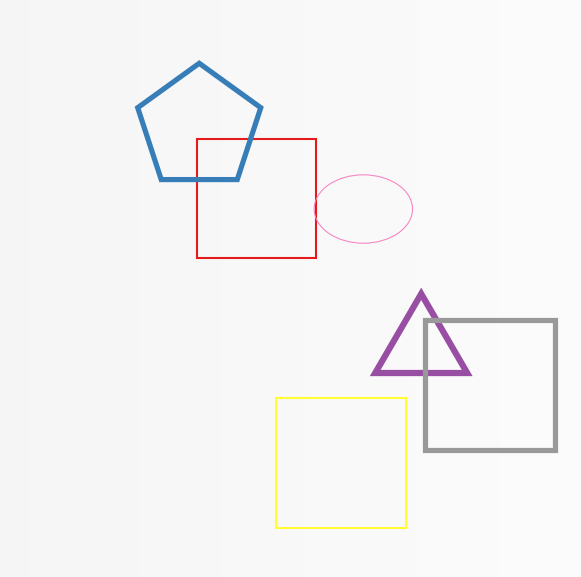[{"shape": "square", "thickness": 1, "radius": 0.51, "center": [0.442, 0.655]}, {"shape": "pentagon", "thickness": 2.5, "radius": 0.56, "center": [0.343, 0.778]}, {"shape": "triangle", "thickness": 3, "radius": 0.46, "center": [0.725, 0.399]}, {"shape": "square", "thickness": 1, "radius": 0.56, "center": [0.587, 0.197]}, {"shape": "oval", "thickness": 0.5, "radius": 0.42, "center": [0.625, 0.637]}, {"shape": "square", "thickness": 2.5, "radius": 0.56, "center": [0.843, 0.332]}]